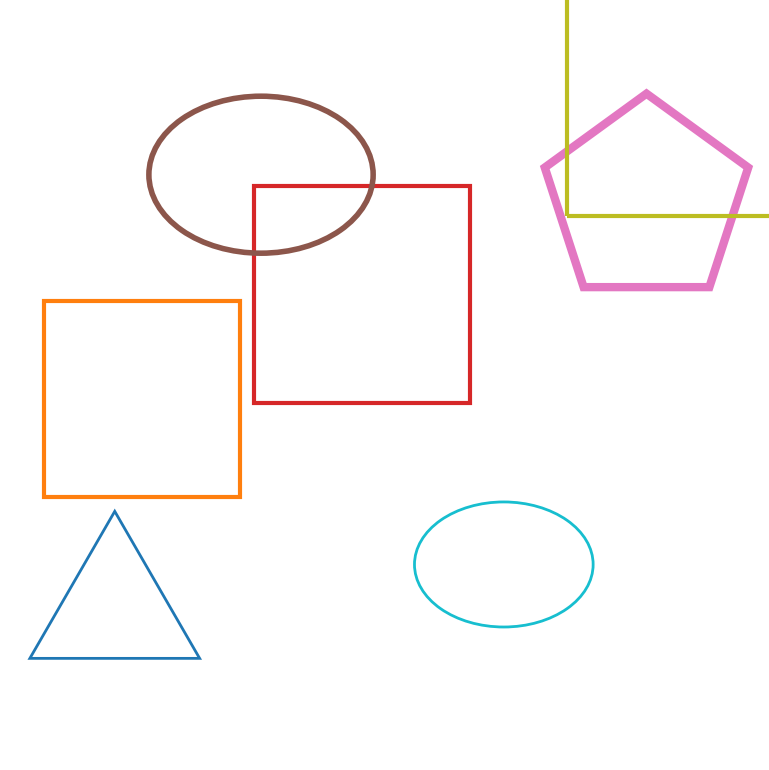[{"shape": "triangle", "thickness": 1, "radius": 0.64, "center": [0.149, 0.209]}, {"shape": "square", "thickness": 1.5, "radius": 0.64, "center": [0.184, 0.482]}, {"shape": "square", "thickness": 1.5, "radius": 0.7, "center": [0.47, 0.617]}, {"shape": "oval", "thickness": 2, "radius": 0.73, "center": [0.339, 0.773]}, {"shape": "pentagon", "thickness": 3, "radius": 0.69, "center": [0.84, 0.739]}, {"shape": "square", "thickness": 1.5, "radius": 0.72, "center": [0.88, 0.863]}, {"shape": "oval", "thickness": 1, "radius": 0.58, "center": [0.654, 0.267]}]